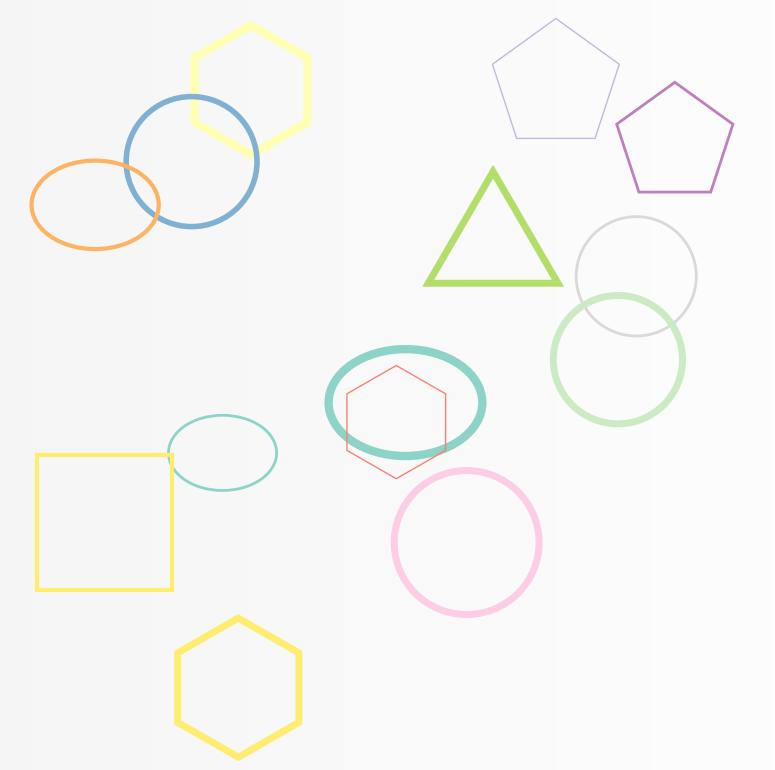[{"shape": "oval", "thickness": 1, "radius": 0.35, "center": [0.287, 0.412]}, {"shape": "oval", "thickness": 3, "radius": 0.5, "center": [0.523, 0.477]}, {"shape": "hexagon", "thickness": 3, "radius": 0.42, "center": [0.324, 0.883]}, {"shape": "pentagon", "thickness": 0.5, "radius": 0.43, "center": [0.717, 0.89]}, {"shape": "hexagon", "thickness": 0.5, "radius": 0.37, "center": [0.511, 0.452]}, {"shape": "circle", "thickness": 2, "radius": 0.42, "center": [0.247, 0.79]}, {"shape": "oval", "thickness": 1.5, "radius": 0.41, "center": [0.123, 0.734]}, {"shape": "triangle", "thickness": 2.5, "radius": 0.48, "center": [0.636, 0.68]}, {"shape": "circle", "thickness": 2.5, "radius": 0.47, "center": [0.602, 0.295]}, {"shape": "circle", "thickness": 1, "radius": 0.39, "center": [0.821, 0.641]}, {"shape": "pentagon", "thickness": 1, "radius": 0.39, "center": [0.871, 0.814]}, {"shape": "circle", "thickness": 2.5, "radius": 0.42, "center": [0.797, 0.533]}, {"shape": "square", "thickness": 1.5, "radius": 0.44, "center": [0.135, 0.322]}, {"shape": "hexagon", "thickness": 2.5, "radius": 0.45, "center": [0.307, 0.107]}]